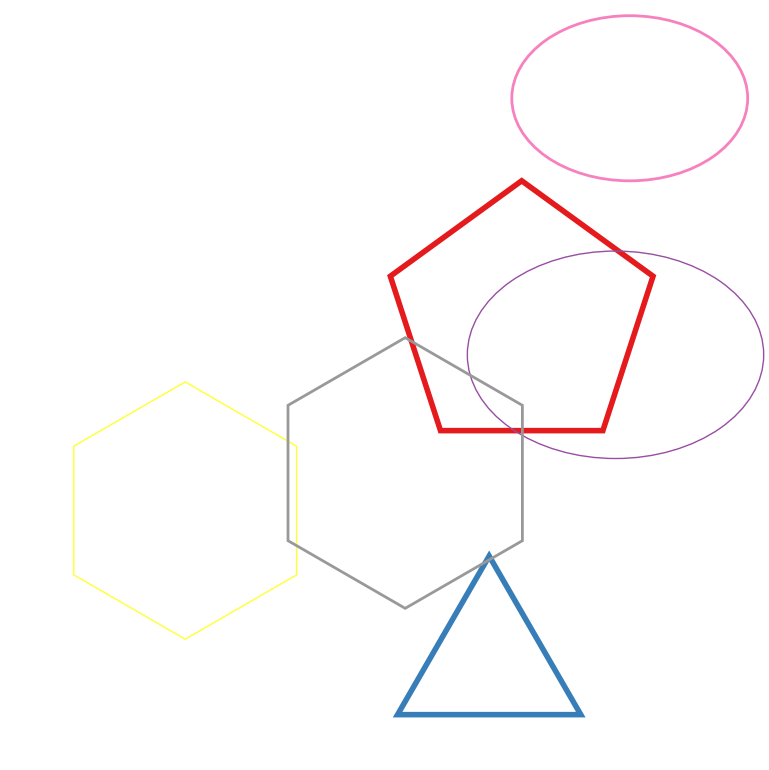[{"shape": "pentagon", "thickness": 2, "radius": 0.9, "center": [0.678, 0.586]}, {"shape": "triangle", "thickness": 2, "radius": 0.69, "center": [0.635, 0.141]}, {"shape": "oval", "thickness": 0.5, "radius": 0.96, "center": [0.799, 0.539]}, {"shape": "hexagon", "thickness": 0.5, "radius": 0.84, "center": [0.24, 0.337]}, {"shape": "oval", "thickness": 1, "radius": 0.77, "center": [0.818, 0.872]}, {"shape": "hexagon", "thickness": 1, "radius": 0.88, "center": [0.526, 0.386]}]